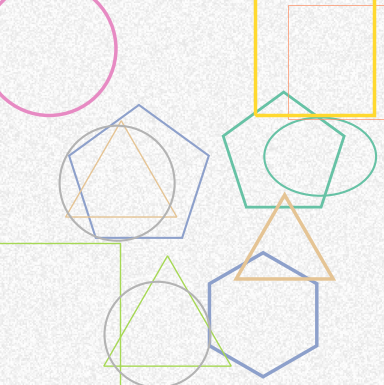[{"shape": "pentagon", "thickness": 2, "radius": 0.83, "center": [0.737, 0.596]}, {"shape": "oval", "thickness": 1.5, "radius": 0.73, "center": [0.832, 0.593]}, {"shape": "square", "thickness": 0.5, "radius": 0.74, "center": [0.895, 0.84]}, {"shape": "pentagon", "thickness": 1.5, "radius": 0.95, "center": [0.361, 0.537]}, {"shape": "hexagon", "thickness": 2.5, "radius": 0.8, "center": [0.683, 0.183]}, {"shape": "circle", "thickness": 2.5, "radius": 0.87, "center": [0.128, 0.873]}, {"shape": "square", "thickness": 1, "radius": 0.99, "center": [0.114, 0.171]}, {"shape": "triangle", "thickness": 1, "radius": 0.96, "center": [0.435, 0.144]}, {"shape": "square", "thickness": 2.5, "radius": 0.77, "center": [0.818, 0.855]}, {"shape": "triangle", "thickness": 1, "radius": 0.83, "center": [0.315, 0.52]}, {"shape": "triangle", "thickness": 2.5, "radius": 0.73, "center": [0.739, 0.348]}, {"shape": "circle", "thickness": 1.5, "radius": 0.69, "center": [0.409, 0.131]}, {"shape": "circle", "thickness": 1.5, "radius": 0.75, "center": [0.304, 0.524]}]